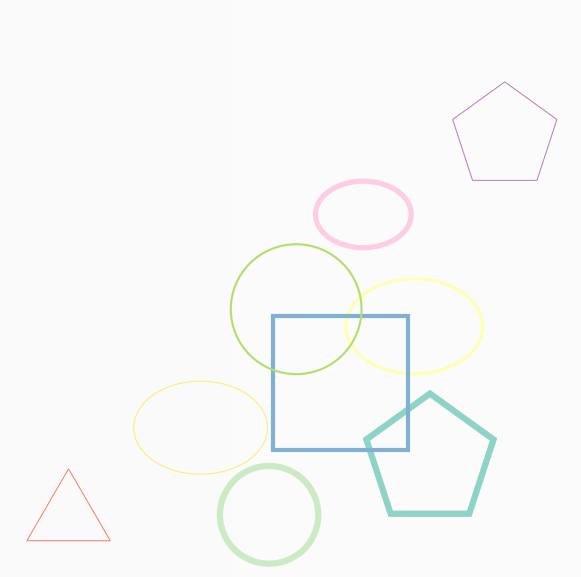[{"shape": "pentagon", "thickness": 3, "radius": 0.58, "center": [0.74, 0.203]}, {"shape": "oval", "thickness": 1.5, "radius": 0.59, "center": [0.713, 0.434]}, {"shape": "triangle", "thickness": 0.5, "radius": 0.41, "center": [0.118, 0.104]}, {"shape": "square", "thickness": 2, "radius": 0.58, "center": [0.586, 0.336]}, {"shape": "circle", "thickness": 1, "radius": 0.56, "center": [0.51, 0.464]}, {"shape": "oval", "thickness": 2.5, "radius": 0.41, "center": [0.625, 0.628]}, {"shape": "pentagon", "thickness": 0.5, "radius": 0.47, "center": [0.868, 0.763]}, {"shape": "circle", "thickness": 3, "radius": 0.42, "center": [0.463, 0.108]}, {"shape": "oval", "thickness": 0.5, "radius": 0.58, "center": [0.345, 0.259]}]